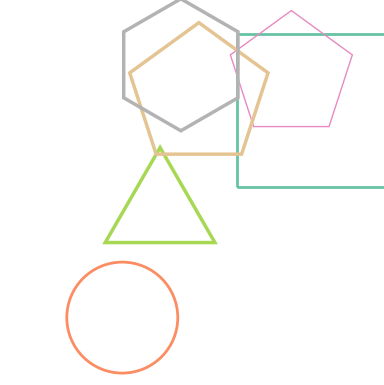[{"shape": "square", "thickness": 2, "radius": 0.99, "center": [0.815, 0.713]}, {"shape": "circle", "thickness": 2, "radius": 0.72, "center": [0.318, 0.175]}, {"shape": "pentagon", "thickness": 1, "radius": 0.83, "center": [0.757, 0.806]}, {"shape": "triangle", "thickness": 2.5, "radius": 0.82, "center": [0.416, 0.452]}, {"shape": "pentagon", "thickness": 2.5, "radius": 0.94, "center": [0.517, 0.752]}, {"shape": "hexagon", "thickness": 2.5, "radius": 0.86, "center": [0.47, 0.832]}]